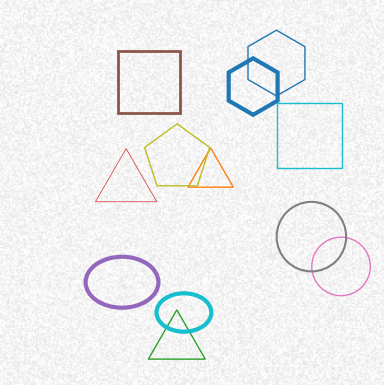[{"shape": "hexagon", "thickness": 3, "radius": 0.37, "center": [0.658, 0.775]}, {"shape": "hexagon", "thickness": 1, "radius": 0.43, "center": [0.718, 0.836]}, {"shape": "triangle", "thickness": 1, "radius": 0.34, "center": [0.547, 0.548]}, {"shape": "triangle", "thickness": 1, "radius": 0.43, "center": [0.459, 0.11]}, {"shape": "triangle", "thickness": 0.5, "radius": 0.46, "center": [0.328, 0.522]}, {"shape": "oval", "thickness": 3, "radius": 0.47, "center": [0.317, 0.267]}, {"shape": "square", "thickness": 2, "radius": 0.4, "center": [0.386, 0.788]}, {"shape": "circle", "thickness": 1, "radius": 0.38, "center": [0.886, 0.308]}, {"shape": "circle", "thickness": 1.5, "radius": 0.45, "center": [0.809, 0.385]}, {"shape": "pentagon", "thickness": 1, "radius": 0.45, "center": [0.46, 0.589]}, {"shape": "square", "thickness": 1, "radius": 0.42, "center": [0.803, 0.649]}, {"shape": "oval", "thickness": 3, "radius": 0.36, "center": [0.478, 0.188]}]